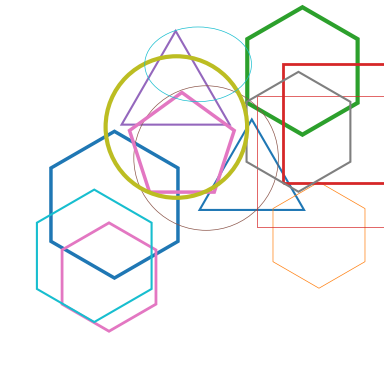[{"shape": "triangle", "thickness": 1.5, "radius": 0.78, "center": [0.654, 0.533]}, {"shape": "hexagon", "thickness": 2.5, "radius": 0.95, "center": [0.297, 0.468]}, {"shape": "hexagon", "thickness": 0.5, "radius": 0.69, "center": [0.829, 0.389]}, {"shape": "hexagon", "thickness": 3, "radius": 0.83, "center": [0.786, 0.816]}, {"shape": "square", "thickness": 2, "radius": 0.77, "center": [0.89, 0.679]}, {"shape": "square", "thickness": 0.5, "radius": 0.86, "center": [0.838, 0.58]}, {"shape": "triangle", "thickness": 1.5, "radius": 0.81, "center": [0.456, 0.757]}, {"shape": "circle", "thickness": 0.5, "radius": 0.94, "center": [0.535, 0.589]}, {"shape": "hexagon", "thickness": 2, "radius": 0.7, "center": [0.283, 0.28]}, {"shape": "pentagon", "thickness": 2.5, "radius": 0.72, "center": [0.472, 0.617]}, {"shape": "hexagon", "thickness": 1.5, "radius": 0.78, "center": [0.775, 0.658]}, {"shape": "circle", "thickness": 3, "radius": 0.92, "center": [0.458, 0.67]}, {"shape": "oval", "thickness": 0.5, "radius": 0.69, "center": [0.515, 0.833]}, {"shape": "hexagon", "thickness": 1.5, "radius": 0.86, "center": [0.245, 0.336]}]